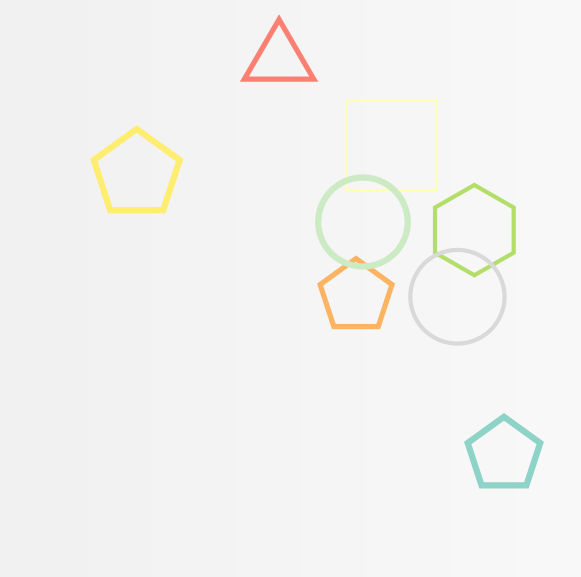[{"shape": "pentagon", "thickness": 3, "radius": 0.33, "center": [0.867, 0.212]}, {"shape": "square", "thickness": 1, "radius": 0.39, "center": [0.673, 0.749]}, {"shape": "triangle", "thickness": 2.5, "radius": 0.34, "center": [0.48, 0.897]}, {"shape": "pentagon", "thickness": 2.5, "radius": 0.33, "center": [0.613, 0.486]}, {"shape": "hexagon", "thickness": 2, "radius": 0.39, "center": [0.816, 0.601]}, {"shape": "circle", "thickness": 2, "radius": 0.41, "center": [0.787, 0.485]}, {"shape": "circle", "thickness": 3, "radius": 0.38, "center": [0.624, 0.615]}, {"shape": "pentagon", "thickness": 3, "radius": 0.39, "center": [0.235, 0.698]}]